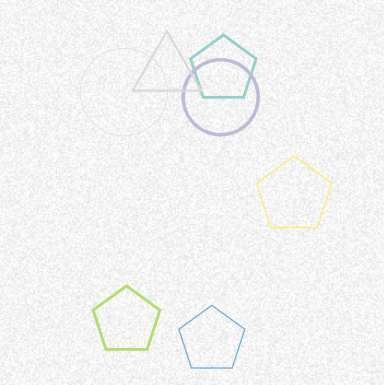[{"shape": "pentagon", "thickness": 2, "radius": 0.45, "center": [0.58, 0.82]}, {"shape": "circle", "thickness": 2.5, "radius": 0.49, "center": [0.573, 0.747]}, {"shape": "pentagon", "thickness": 1, "radius": 0.45, "center": [0.55, 0.117]}, {"shape": "pentagon", "thickness": 2, "radius": 0.46, "center": [0.329, 0.166]}, {"shape": "triangle", "thickness": 1.5, "radius": 0.51, "center": [0.434, 0.816]}, {"shape": "circle", "thickness": 0.5, "radius": 0.57, "center": [0.322, 0.761]}, {"shape": "pentagon", "thickness": 1, "radius": 0.51, "center": [0.764, 0.492]}]